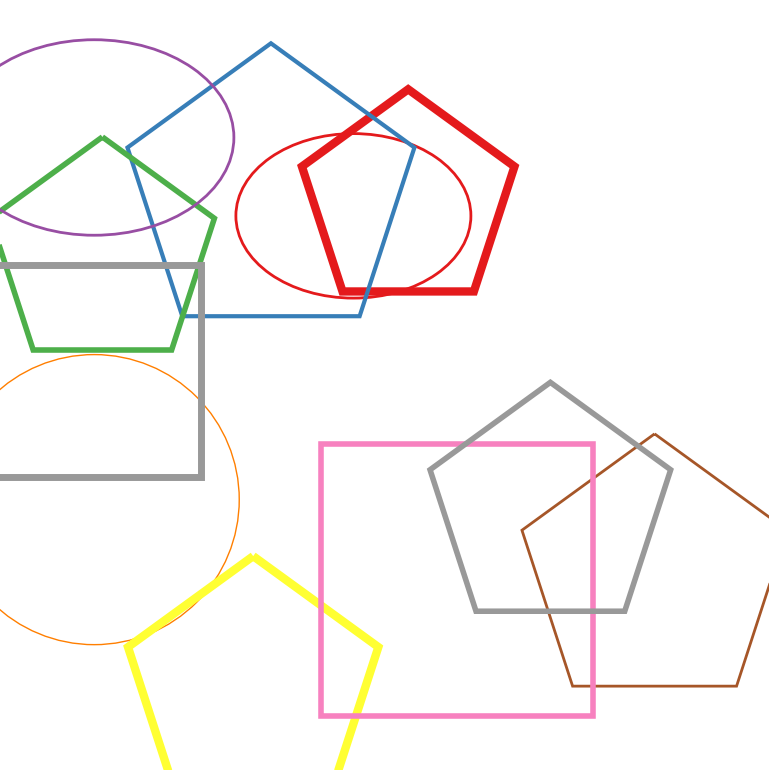[{"shape": "pentagon", "thickness": 3, "radius": 0.73, "center": [0.53, 0.739]}, {"shape": "oval", "thickness": 1, "radius": 0.76, "center": [0.459, 0.72]}, {"shape": "pentagon", "thickness": 1.5, "radius": 0.98, "center": [0.352, 0.748]}, {"shape": "pentagon", "thickness": 2, "radius": 0.76, "center": [0.133, 0.669]}, {"shape": "oval", "thickness": 1, "radius": 0.91, "center": [0.122, 0.821]}, {"shape": "circle", "thickness": 0.5, "radius": 0.94, "center": [0.122, 0.351]}, {"shape": "pentagon", "thickness": 3, "radius": 0.85, "center": [0.329, 0.107]}, {"shape": "pentagon", "thickness": 1, "radius": 0.91, "center": [0.85, 0.255]}, {"shape": "square", "thickness": 2, "radius": 0.88, "center": [0.594, 0.246]}, {"shape": "pentagon", "thickness": 2, "radius": 0.82, "center": [0.715, 0.339]}, {"shape": "square", "thickness": 2.5, "radius": 0.69, "center": [0.123, 0.518]}]